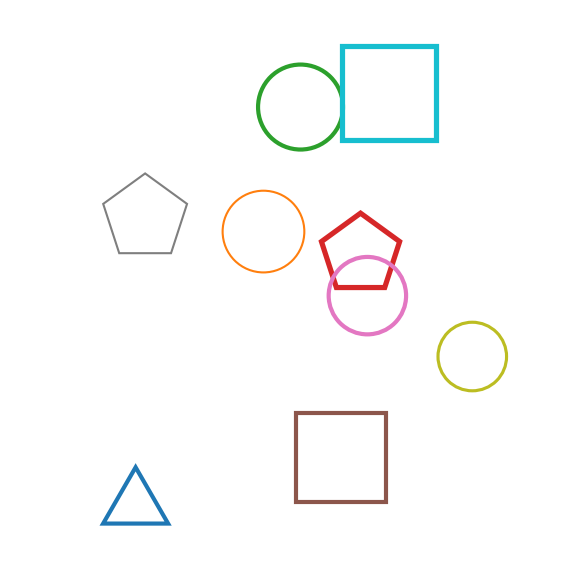[{"shape": "triangle", "thickness": 2, "radius": 0.32, "center": [0.235, 0.125]}, {"shape": "circle", "thickness": 1, "radius": 0.35, "center": [0.456, 0.598]}, {"shape": "circle", "thickness": 2, "radius": 0.37, "center": [0.52, 0.814]}, {"shape": "pentagon", "thickness": 2.5, "radius": 0.36, "center": [0.624, 0.559]}, {"shape": "square", "thickness": 2, "radius": 0.39, "center": [0.59, 0.207]}, {"shape": "circle", "thickness": 2, "radius": 0.34, "center": [0.636, 0.487]}, {"shape": "pentagon", "thickness": 1, "radius": 0.38, "center": [0.251, 0.622]}, {"shape": "circle", "thickness": 1.5, "radius": 0.3, "center": [0.818, 0.382]}, {"shape": "square", "thickness": 2.5, "radius": 0.41, "center": [0.673, 0.837]}]